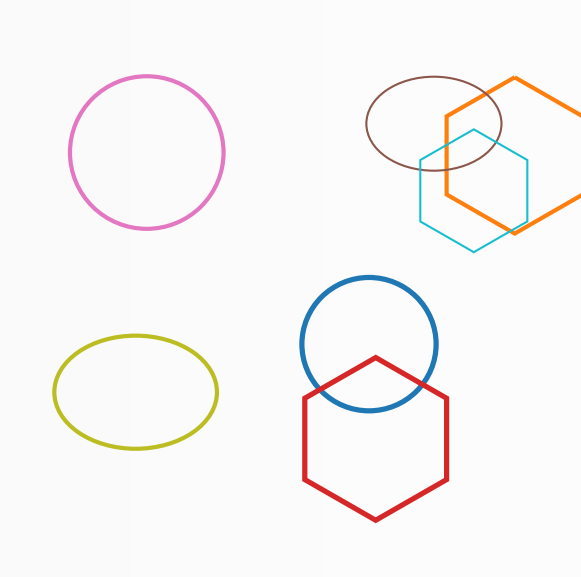[{"shape": "circle", "thickness": 2.5, "radius": 0.58, "center": [0.635, 0.403]}, {"shape": "hexagon", "thickness": 2, "radius": 0.68, "center": [0.886, 0.73]}, {"shape": "hexagon", "thickness": 2.5, "radius": 0.7, "center": [0.646, 0.239]}, {"shape": "oval", "thickness": 1, "radius": 0.58, "center": [0.747, 0.785]}, {"shape": "circle", "thickness": 2, "radius": 0.66, "center": [0.252, 0.735]}, {"shape": "oval", "thickness": 2, "radius": 0.7, "center": [0.233, 0.32]}, {"shape": "hexagon", "thickness": 1, "radius": 0.53, "center": [0.815, 0.669]}]